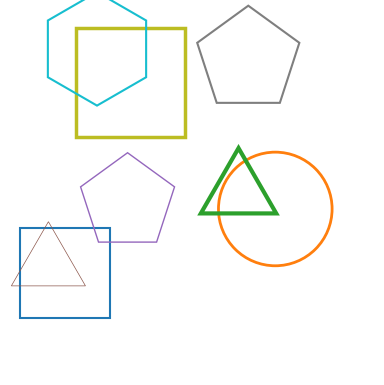[{"shape": "square", "thickness": 1.5, "radius": 0.58, "center": [0.169, 0.29]}, {"shape": "circle", "thickness": 2, "radius": 0.74, "center": [0.715, 0.457]}, {"shape": "triangle", "thickness": 3, "radius": 0.57, "center": [0.62, 0.502]}, {"shape": "pentagon", "thickness": 1, "radius": 0.64, "center": [0.331, 0.475]}, {"shape": "triangle", "thickness": 0.5, "radius": 0.56, "center": [0.126, 0.313]}, {"shape": "pentagon", "thickness": 1.5, "radius": 0.7, "center": [0.645, 0.846]}, {"shape": "square", "thickness": 2.5, "radius": 0.71, "center": [0.339, 0.785]}, {"shape": "hexagon", "thickness": 1.5, "radius": 0.74, "center": [0.252, 0.873]}]